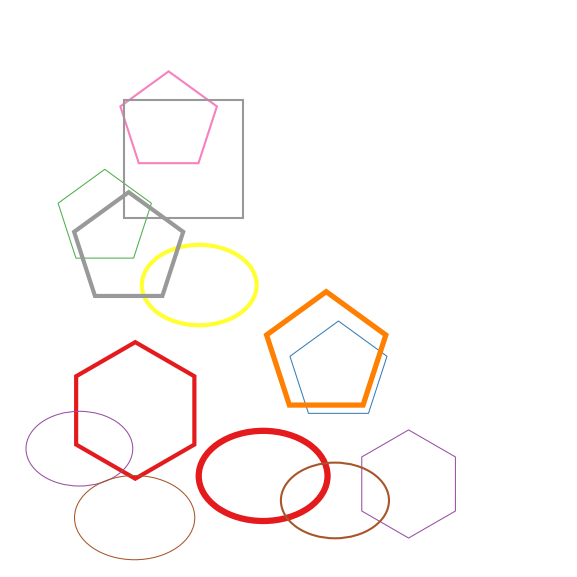[{"shape": "hexagon", "thickness": 2, "radius": 0.59, "center": [0.234, 0.288]}, {"shape": "oval", "thickness": 3, "radius": 0.56, "center": [0.456, 0.175]}, {"shape": "pentagon", "thickness": 0.5, "radius": 0.44, "center": [0.586, 0.355]}, {"shape": "pentagon", "thickness": 0.5, "radius": 0.42, "center": [0.181, 0.621]}, {"shape": "oval", "thickness": 0.5, "radius": 0.46, "center": [0.137, 0.222]}, {"shape": "hexagon", "thickness": 0.5, "radius": 0.47, "center": [0.708, 0.161]}, {"shape": "pentagon", "thickness": 2.5, "radius": 0.54, "center": [0.565, 0.386]}, {"shape": "oval", "thickness": 2, "radius": 0.5, "center": [0.345, 0.506]}, {"shape": "oval", "thickness": 0.5, "radius": 0.52, "center": [0.233, 0.103]}, {"shape": "oval", "thickness": 1, "radius": 0.47, "center": [0.58, 0.133]}, {"shape": "pentagon", "thickness": 1, "radius": 0.44, "center": [0.292, 0.788]}, {"shape": "square", "thickness": 1, "radius": 0.51, "center": [0.317, 0.724]}, {"shape": "pentagon", "thickness": 2, "radius": 0.5, "center": [0.223, 0.567]}]